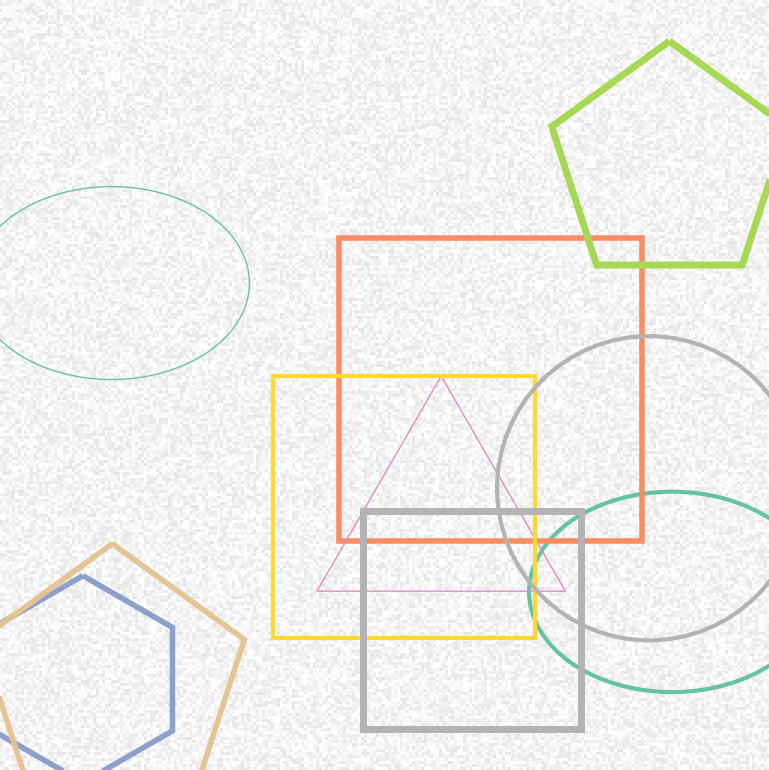[{"shape": "oval", "thickness": 0.5, "radius": 0.9, "center": [0.145, 0.632]}, {"shape": "oval", "thickness": 1.5, "radius": 0.93, "center": [0.873, 0.231]}, {"shape": "square", "thickness": 2, "radius": 0.98, "center": [0.637, 0.494]}, {"shape": "hexagon", "thickness": 2, "radius": 0.67, "center": [0.108, 0.118]}, {"shape": "triangle", "thickness": 0.5, "radius": 0.93, "center": [0.573, 0.325]}, {"shape": "pentagon", "thickness": 2.5, "radius": 0.8, "center": [0.869, 0.786]}, {"shape": "square", "thickness": 1.5, "radius": 0.85, "center": [0.525, 0.341]}, {"shape": "pentagon", "thickness": 2, "radius": 0.9, "center": [0.146, 0.114]}, {"shape": "square", "thickness": 2.5, "radius": 0.71, "center": [0.613, 0.195]}, {"shape": "circle", "thickness": 1.5, "radius": 0.99, "center": [0.843, 0.366]}]